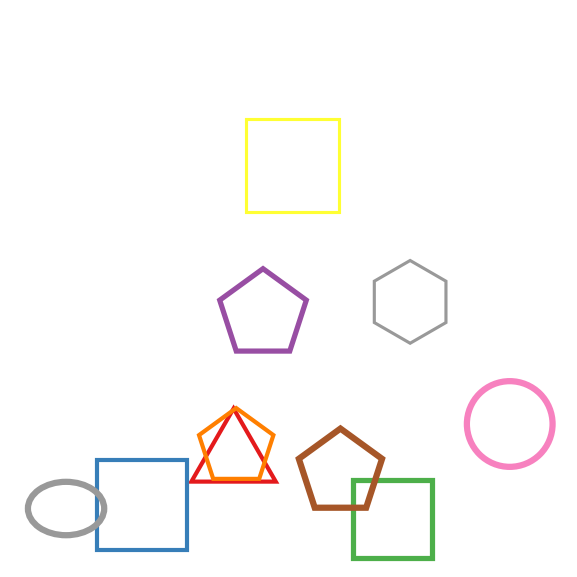[{"shape": "triangle", "thickness": 2, "radius": 0.42, "center": [0.404, 0.207]}, {"shape": "square", "thickness": 2, "radius": 0.39, "center": [0.246, 0.125]}, {"shape": "square", "thickness": 2.5, "radius": 0.34, "center": [0.68, 0.1]}, {"shape": "pentagon", "thickness": 2.5, "radius": 0.39, "center": [0.455, 0.455]}, {"shape": "pentagon", "thickness": 2, "radius": 0.34, "center": [0.409, 0.225]}, {"shape": "square", "thickness": 1.5, "radius": 0.4, "center": [0.506, 0.713]}, {"shape": "pentagon", "thickness": 3, "radius": 0.38, "center": [0.59, 0.181]}, {"shape": "circle", "thickness": 3, "radius": 0.37, "center": [0.883, 0.265]}, {"shape": "hexagon", "thickness": 1.5, "radius": 0.36, "center": [0.71, 0.476]}, {"shape": "oval", "thickness": 3, "radius": 0.33, "center": [0.114, 0.119]}]